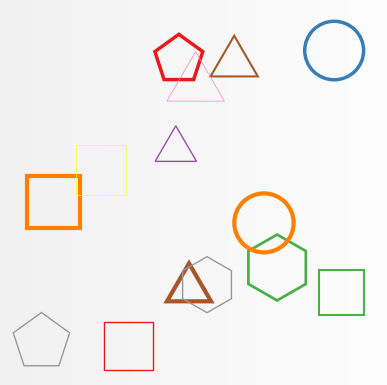[{"shape": "square", "thickness": 1, "radius": 0.31, "center": [0.332, 0.101]}, {"shape": "pentagon", "thickness": 2.5, "radius": 0.33, "center": [0.462, 0.846]}, {"shape": "circle", "thickness": 2.5, "radius": 0.38, "center": [0.862, 0.869]}, {"shape": "square", "thickness": 1.5, "radius": 0.29, "center": [0.881, 0.241]}, {"shape": "hexagon", "thickness": 2, "radius": 0.43, "center": [0.715, 0.305]}, {"shape": "triangle", "thickness": 1, "radius": 0.31, "center": [0.454, 0.612]}, {"shape": "square", "thickness": 3, "radius": 0.34, "center": [0.138, 0.475]}, {"shape": "circle", "thickness": 3, "radius": 0.38, "center": [0.681, 0.421]}, {"shape": "square", "thickness": 0.5, "radius": 0.32, "center": [0.262, 0.558]}, {"shape": "triangle", "thickness": 3, "radius": 0.33, "center": [0.488, 0.25]}, {"shape": "triangle", "thickness": 1.5, "radius": 0.35, "center": [0.604, 0.837]}, {"shape": "triangle", "thickness": 0.5, "radius": 0.43, "center": [0.505, 0.78]}, {"shape": "pentagon", "thickness": 1, "radius": 0.38, "center": [0.107, 0.112]}, {"shape": "hexagon", "thickness": 1, "radius": 0.36, "center": [0.534, 0.261]}]